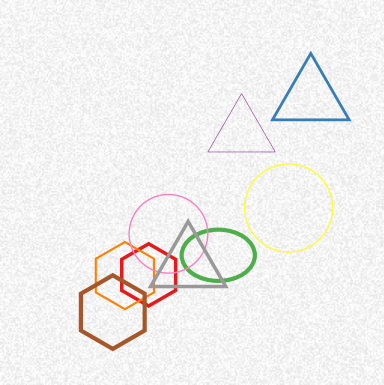[{"shape": "hexagon", "thickness": 2.5, "radius": 0.4, "center": [0.386, 0.286]}, {"shape": "triangle", "thickness": 2, "radius": 0.57, "center": [0.807, 0.746]}, {"shape": "oval", "thickness": 3, "radius": 0.48, "center": [0.567, 0.337]}, {"shape": "triangle", "thickness": 0.5, "radius": 0.51, "center": [0.627, 0.656]}, {"shape": "hexagon", "thickness": 1.5, "radius": 0.44, "center": [0.324, 0.284]}, {"shape": "circle", "thickness": 1, "radius": 0.57, "center": [0.75, 0.46]}, {"shape": "hexagon", "thickness": 3, "radius": 0.48, "center": [0.293, 0.189]}, {"shape": "circle", "thickness": 1, "radius": 0.51, "center": [0.437, 0.393]}, {"shape": "triangle", "thickness": 2.5, "radius": 0.56, "center": [0.489, 0.312]}]